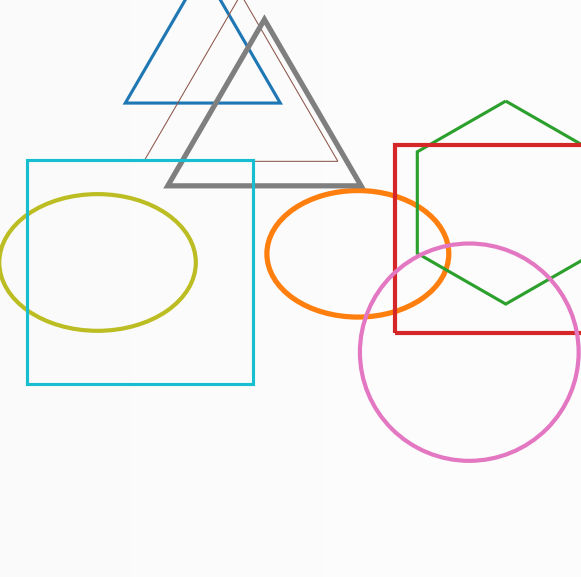[{"shape": "triangle", "thickness": 1.5, "radius": 0.77, "center": [0.349, 0.898]}, {"shape": "oval", "thickness": 2.5, "radius": 0.78, "center": [0.616, 0.56]}, {"shape": "hexagon", "thickness": 1.5, "radius": 0.88, "center": [0.87, 0.648]}, {"shape": "square", "thickness": 2, "radius": 0.82, "center": [0.843, 0.585]}, {"shape": "triangle", "thickness": 0.5, "radius": 0.96, "center": [0.414, 0.816]}, {"shape": "circle", "thickness": 2, "radius": 0.94, "center": [0.807, 0.389]}, {"shape": "triangle", "thickness": 2.5, "radius": 0.96, "center": [0.455, 0.773]}, {"shape": "oval", "thickness": 2, "radius": 0.85, "center": [0.168, 0.545]}, {"shape": "square", "thickness": 1.5, "radius": 0.97, "center": [0.241, 0.528]}]